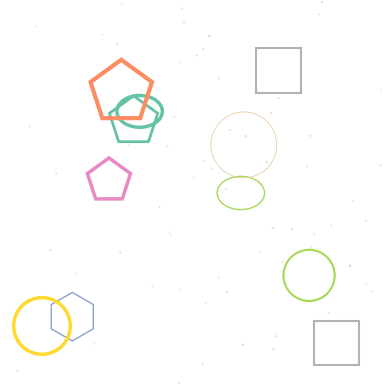[{"shape": "oval", "thickness": 2.5, "radius": 0.3, "center": [0.363, 0.711]}, {"shape": "pentagon", "thickness": 2, "radius": 0.33, "center": [0.347, 0.685]}, {"shape": "pentagon", "thickness": 3, "radius": 0.42, "center": [0.315, 0.761]}, {"shape": "hexagon", "thickness": 1, "radius": 0.32, "center": [0.188, 0.177]}, {"shape": "pentagon", "thickness": 2.5, "radius": 0.29, "center": [0.283, 0.531]}, {"shape": "circle", "thickness": 1.5, "radius": 0.33, "center": [0.803, 0.285]}, {"shape": "oval", "thickness": 1, "radius": 0.31, "center": [0.626, 0.499]}, {"shape": "circle", "thickness": 2.5, "radius": 0.37, "center": [0.109, 0.153]}, {"shape": "circle", "thickness": 0.5, "radius": 0.43, "center": [0.633, 0.624]}, {"shape": "square", "thickness": 1.5, "radius": 0.29, "center": [0.874, 0.109]}, {"shape": "square", "thickness": 1.5, "radius": 0.29, "center": [0.724, 0.817]}]